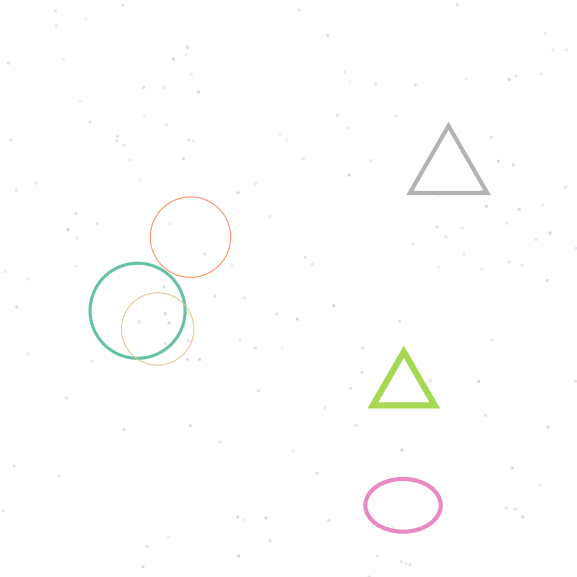[{"shape": "circle", "thickness": 1.5, "radius": 0.41, "center": [0.238, 0.461]}, {"shape": "circle", "thickness": 0.5, "radius": 0.35, "center": [0.33, 0.589]}, {"shape": "oval", "thickness": 2, "radius": 0.33, "center": [0.698, 0.124]}, {"shape": "triangle", "thickness": 3, "radius": 0.31, "center": [0.699, 0.328]}, {"shape": "circle", "thickness": 0.5, "radius": 0.31, "center": [0.273, 0.43]}, {"shape": "triangle", "thickness": 2, "radius": 0.39, "center": [0.777, 0.704]}]